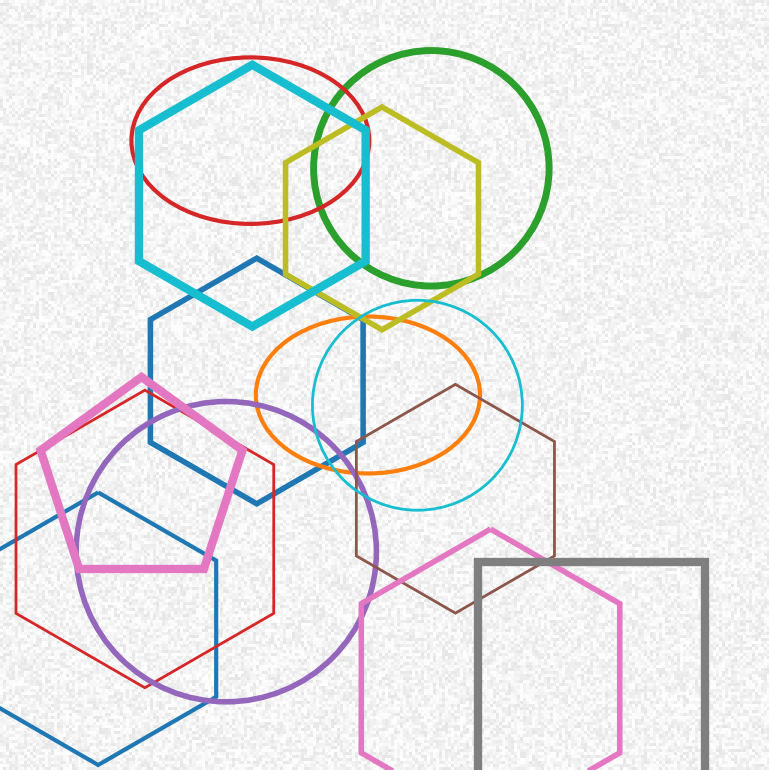[{"shape": "hexagon", "thickness": 1.5, "radius": 0.88, "center": [0.127, 0.183]}, {"shape": "hexagon", "thickness": 2, "radius": 0.8, "center": [0.333, 0.505]}, {"shape": "oval", "thickness": 1.5, "radius": 0.73, "center": [0.478, 0.487]}, {"shape": "circle", "thickness": 2.5, "radius": 0.76, "center": [0.56, 0.781]}, {"shape": "hexagon", "thickness": 1, "radius": 0.97, "center": [0.188, 0.3]}, {"shape": "oval", "thickness": 1.5, "radius": 0.77, "center": [0.325, 0.817]}, {"shape": "circle", "thickness": 2, "radius": 0.97, "center": [0.294, 0.284]}, {"shape": "hexagon", "thickness": 1, "radius": 0.74, "center": [0.591, 0.352]}, {"shape": "hexagon", "thickness": 2, "radius": 0.97, "center": [0.637, 0.119]}, {"shape": "pentagon", "thickness": 3, "radius": 0.69, "center": [0.184, 0.373]}, {"shape": "square", "thickness": 3, "radius": 0.74, "center": [0.768, 0.123]}, {"shape": "hexagon", "thickness": 2, "radius": 0.72, "center": [0.496, 0.716]}, {"shape": "hexagon", "thickness": 3, "radius": 0.85, "center": [0.328, 0.746]}, {"shape": "circle", "thickness": 1, "radius": 0.68, "center": [0.542, 0.474]}]